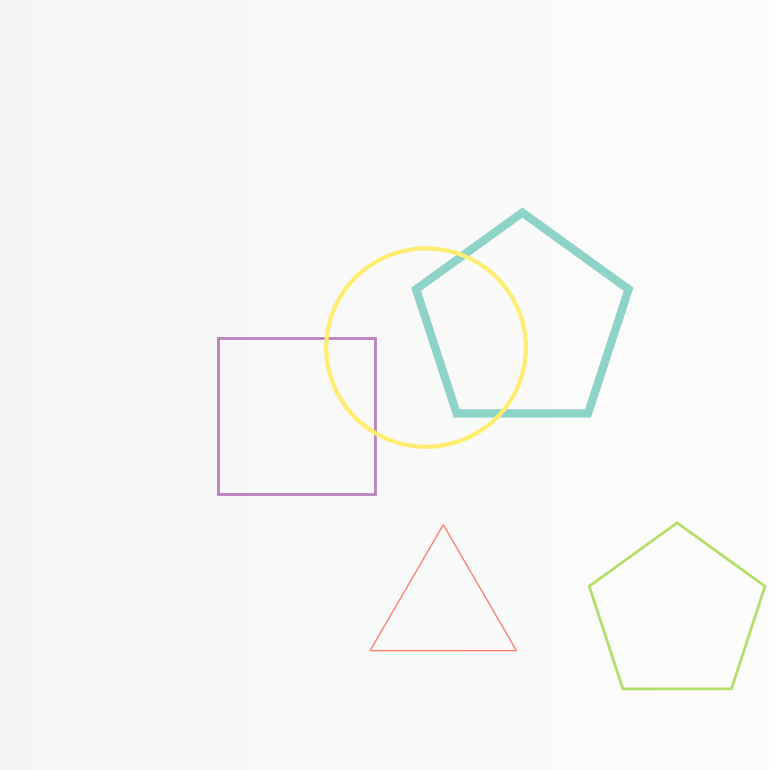[{"shape": "pentagon", "thickness": 3, "radius": 0.72, "center": [0.674, 0.58]}, {"shape": "triangle", "thickness": 0.5, "radius": 0.55, "center": [0.572, 0.21]}, {"shape": "pentagon", "thickness": 1, "radius": 0.6, "center": [0.874, 0.202]}, {"shape": "square", "thickness": 1, "radius": 0.5, "center": [0.383, 0.46]}, {"shape": "circle", "thickness": 1.5, "radius": 0.64, "center": [0.55, 0.549]}]